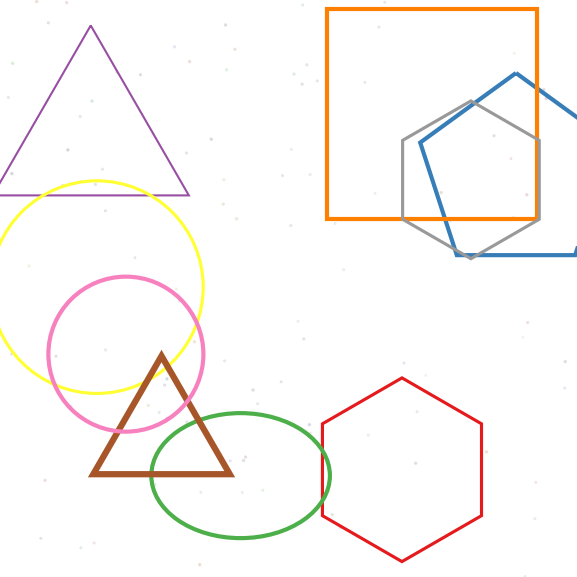[{"shape": "hexagon", "thickness": 1.5, "radius": 0.8, "center": [0.696, 0.186]}, {"shape": "pentagon", "thickness": 2, "radius": 0.87, "center": [0.893, 0.698]}, {"shape": "oval", "thickness": 2, "radius": 0.77, "center": [0.417, 0.176]}, {"shape": "triangle", "thickness": 1, "radius": 0.98, "center": [0.157, 0.759]}, {"shape": "square", "thickness": 2, "radius": 0.91, "center": [0.748, 0.802]}, {"shape": "circle", "thickness": 1.5, "radius": 0.92, "center": [0.168, 0.502]}, {"shape": "triangle", "thickness": 3, "radius": 0.68, "center": [0.28, 0.246]}, {"shape": "circle", "thickness": 2, "radius": 0.67, "center": [0.218, 0.386]}, {"shape": "hexagon", "thickness": 1.5, "radius": 0.68, "center": [0.815, 0.688]}]